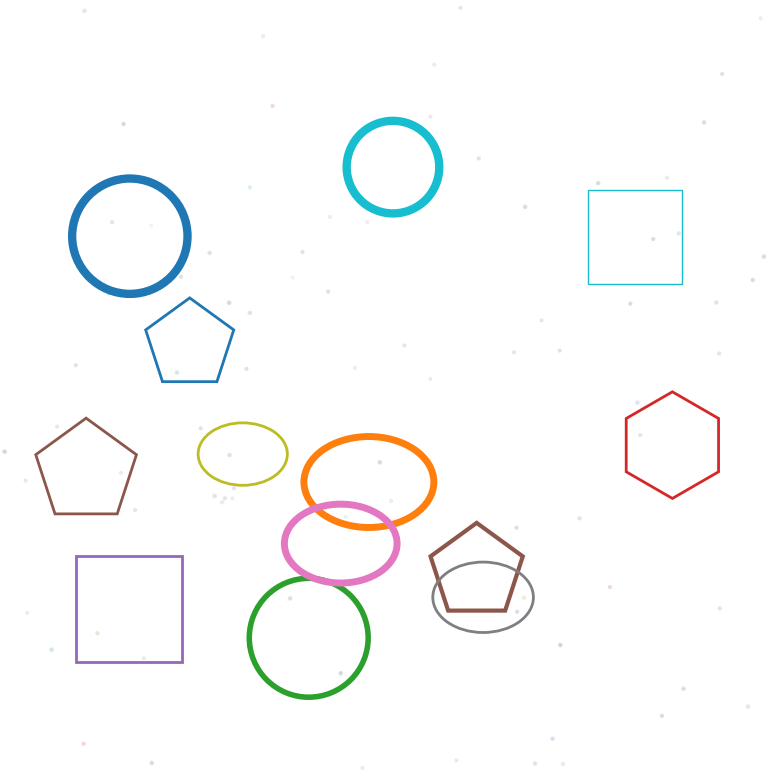[{"shape": "pentagon", "thickness": 1, "radius": 0.3, "center": [0.246, 0.553]}, {"shape": "circle", "thickness": 3, "radius": 0.37, "center": [0.169, 0.693]}, {"shape": "oval", "thickness": 2.5, "radius": 0.42, "center": [0.479, 0.374]}, {"shape": "circle", "thickness": 2, "radius": 0.39, "center": [0.401, 0.172]}, {"shape": "hexagon", "thickness": 1, "radius": 0.35, "center": [0.873, 0.422]}, {"shape": "square", "thickness": 1, "radius": 0.34, "center": [0.167, 0.209]}, {"shape": "pentagon", "thickness": 1.5, "radius": 0.31, "center": [0.619, 0.258]}, {"shape": "pentagon", "thickness": 1, "radius": 0.34, "center": [0.112, 0.388]}, {"shape": "oval", "thickness": 2.5, "radius": 0.37, "center": [0.443, 0.294]}, {"shape": "oval", "thickness": 1, "radius": 0.33, "center": [0.627, 0.224]}, {"shape": "oval", "thickness": 1, "radius": 0.29, "center": [0.315, 0.41]}, {"shape": "circle", "thickness": 3, "radius": 0.3, "center": [0.51, 0.783]}, {"shape": "square", "thickness": 0.5, "radius": 0.31, "center": [0.825, 0.692]}]